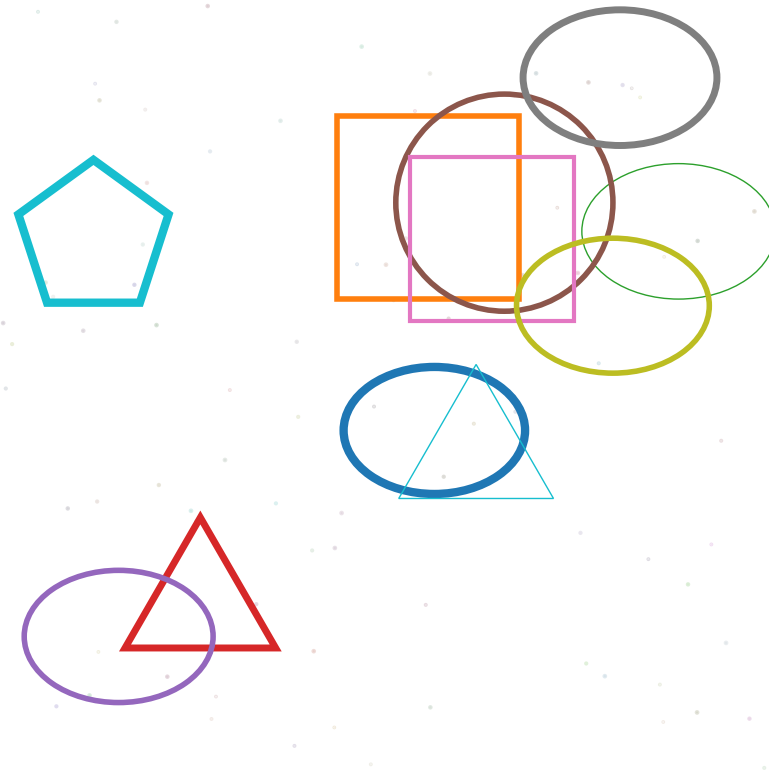[{"shape": "oval", "thickness": 3, "radius": 0.59, "center": [0.564, 0.441]}, {"shape": "square", "thickness": 2, "radius": 0.59, "center": [0.556, 0.73]}, {"shape": "oval", "thickness": 0.5, "radius": 0.63, "center": [0.881, 0.7]}, {"shape": "triangle", "thickness": 2.5, "radius": 0.56, "center": [0.26, 0.215]}, {"shape": "oval", "thickness": 2, "radius": 0.61, "center": [0.154, 0.173]}, {"shape": "circle", "thickness": 2, "radius": 0.7, "center": [0.655, 0.737]}, {"shape": "square", "thickness": 1.5, "radius": 0.53, "center": [0.639, 0.689]}, {"shape": "oval", "thickness": 2.5, "radius": 0.63, "center": [0.805, 0.899]}, {"shape": "oval", "thickness": 2, "radius": 0.63, "center": [0.796, 0.603]}, {"shape": "triangle", "thickness": 0.5, "radius": 0.58, "center": [0.618, 0.411]}, {"shape": "pentagon", "thickness": 3, "radius": 0.51, "center": [0.121, 0.69]}]